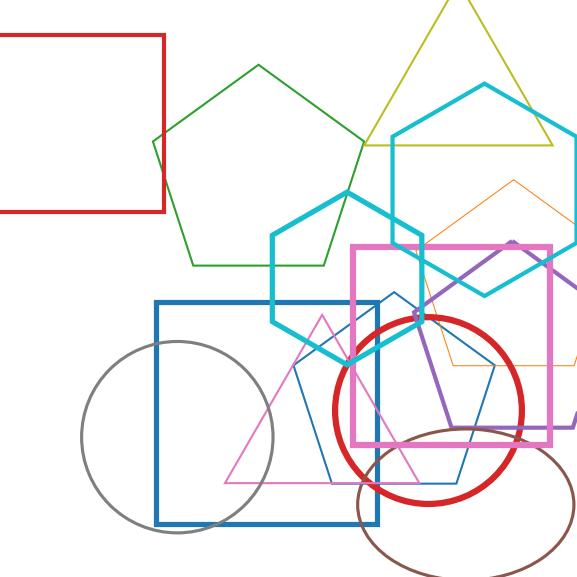[{"shape": "square", "thickness": 2.5, "radius": 0.96, "center": [0.462, 0.284]}, {"shape": "pentagon", "thickness": 1, "radius": 0.92, "center": [0.683, 0.31]}, {"shape": "pentagon", "thickness": 0.5, "radius": 0.89, "center": [0.889, 0.51]}, {"shape": "pentagon", "thickness": 1, "radius": 0.96, "center": [0.448, 0.695]}, {"shape": "circle", "thickness": 3, "radius": 0.81, "center": [0.742, 0.288]}, {"shape": "square", "thickness": 2, "radius": 0.77, "center": [0.131, 0.785]}, {"shape": "pentagon", "thickness": 2, "radius": 0.89, "center": [0.887, 0.403]}, {"shape": "oval", "thickness": 1.5, "radius": 0.94, "center": [0.807, 0.125]}, {"shape": "square", "thickness": 3, "radius": 0.86, "center": [0.782, 0.4]}, {"shape": "triangle", "thickness": 1, "radius": 0.97, "center": [0.558, 0.26]}, {"shape": "circle", "thickness": 1.5, "radius": 0.83, "center": [0.307, 0.242]}, {"shape": "triangle", "thickness": 1, "radius": 0.94, "center": [0.794, 0.842]}, {"shape": "hexagon", "thickness": 2.5, "radius": 0.75, "center": [0.601, 0.517]}, {"shape": "hexagon", "thickness": 2, "radius": 0.92, "center": [0.839, 0.67]}]